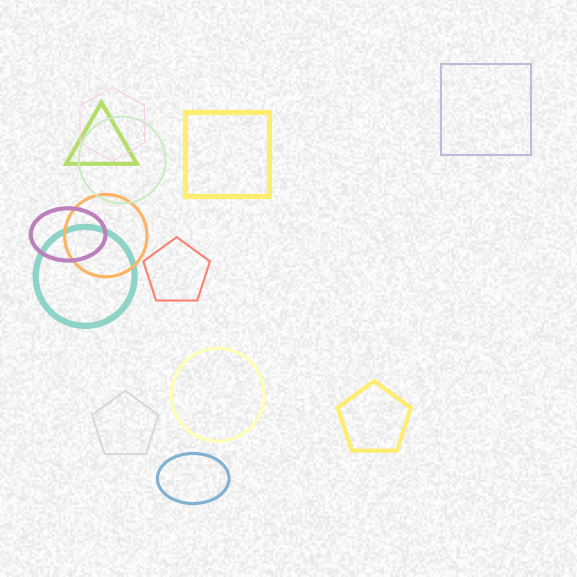[{"shape": "circle", "thickness": 3, "radius": 0.43, "center": [0.147, 0.521]}, {"shape": "circle", "thickness": 1.5, "radius": 0.4, "center": [0.377, 0.316]}, {"shape": "square", "thickness": 1, "radius": 0.39, "center": [0.841, 0.81]}, {"shape": "pentagon", "thickness": 1, "radius": 0.3, "center": [0.306, 0.528]}, {"shape": "oval", "thickness": 1.5, "radius": 0.31, "center": [0.335, 0.171]}, {"shape": "circle", "thickness": 1.5, "radius": 0.36, "center": [0.183, 0.591]}, {"shape": "triangle", "thickness": 2, "radius": 0.35, "center": [0.176, 0.751]}, {"shape": "hexagon", "thickness": 0.5, "radius": 0.32, "center": [0.194, 0.784]}, {"shape": "pentagon", "thickness": 1, "radius": 0.3, "center": [0.217, 0.262]}, {"shape": "oval", "thickness": 2, "radius": 0.32, "center": [0.118, 0.593]}, {"shape": "circle", "thickness": 1, "radius": 0.38, "center": [0.212, 0.722]}, {"shape": "square", "thickness": 2.5, "radius": 0.37, "center": [0.394, 0.732]}, {"shape": "pentagon", "thickness": 2, "radius": 0.33, "center": [0.648, 0.273]}]